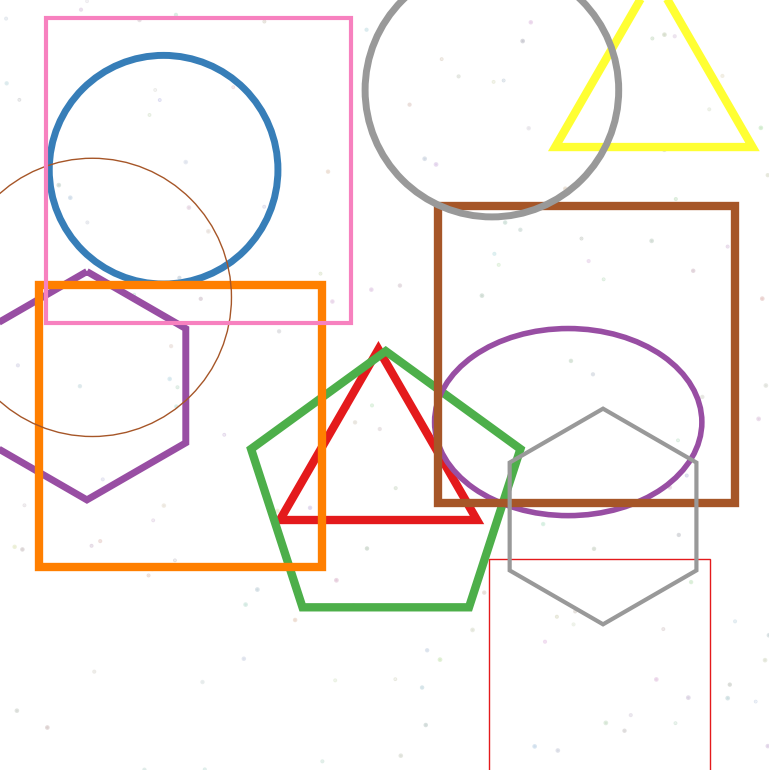[{"shape": "triangle", "thickness": 3, "radius": 0.74, "center": [0.491, 0.399]}, {"shape": "square", "thickness": 0.5, "radius": 0.72, "center": [0.778, 0.131]}, {"shape": "circle", "thickness": 2.5, "radius": 0.74, "center": [0.212, 0.78]}, {"shape": "pentagon", "thickness": 3, "radius": 0.92, "center": [0.501, 0.36]}, {"shape": "oval", "thickness": 2, "radius": 0.87, "center": [0.738, 0.452]}, {"shape": "hexagon", "thickness": 2.5, "radius": 0.74, "center": [0.113, 0.499]}, {"shape": "square", "thickness": 3, "radius": 0.92, "center": [0.234, 0.447]}, {"shape": "triangle", "thickness": 3, "radius": 0.74, "center": [0.849, 0.883]}, {"shape": "circle", "thickness": 0.5, "radius": 0.9, "center": [0.12, 0.614]}, {"shape": "square", "thickness": 3, "radius": 0.96, "center": [0.762, 0.54]}, {"shape": "square", "thickness": 1.5, "radius": 0.99, "center": [0.257, 0.779]}, {"shape": "hexagon", "thickness": 1.5, "radius": 0.7, "center": [0.783, 0.329]}, {"shape": "circle", "thickness": 2.5, "radius": 0.82, "center": [0.639, 0.883]}]